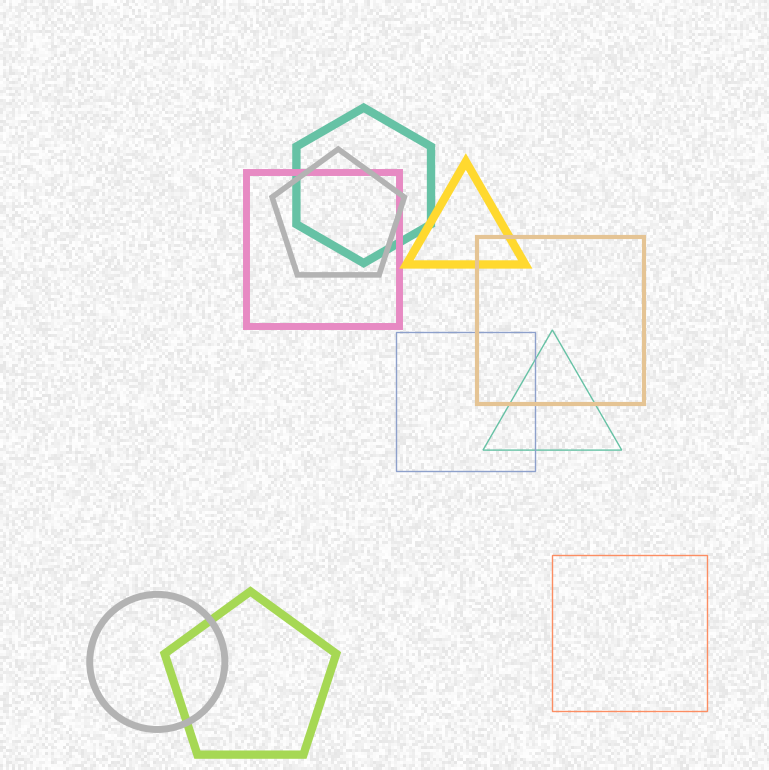[{"shape": "hexagon", "thickness": 3, "radius": 0.5, "center": [0.472, 0.759]}, {"shape": "triangle", "thickness": 0.5, "radius": 0.52, "center": [0.717, 0.467]}, {"shape": "square", "thickness": 0.5, "radius": 0.5, "center": [0.817, 0.178]}, {"shape": "square", "thickness": 0.5, "radius": 0.45, "center": [0.604, 0.479]}, {"shape": "square", "thickness": 2.5, "radius": 0.5, "center": [0.418, 0.677]}, {"shape": "pentagon", "thickness": 3, "radius": 0.59, "center": [0.325, 0.115]}, {"shape": "triangle", "thickness": 3, "radius": 0.45, "center": [0.605, 0.701]}, {"shape": "square", "thickness": 1.5, "radius": 0.54, "center": [0.727, 0.583]}, {"shape": "pentagon", "thickness": 2, "radius": 0.45, "center": [0.439, 0.716]}, {"shape": "circle", "thickness": 2.5, "radius": 0.44, "center": [0.204, 0.14]}]